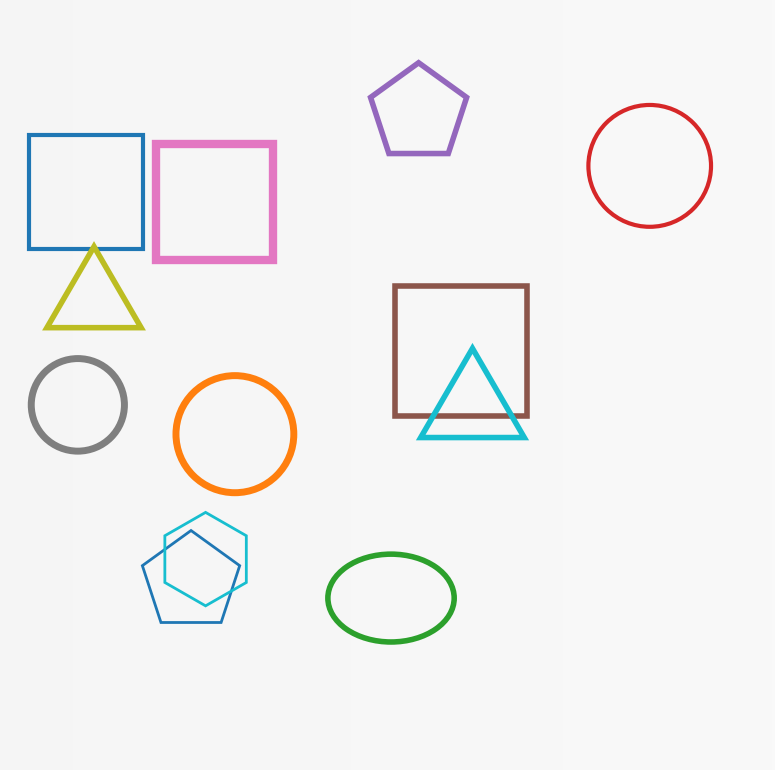[{"shape": "pentagon", "thickness": 1, "radius": 0.33, "center": [0.246, 0.245]}, {"shape": "square", "thickness": 1.5, "radius": 0.37, "center": [0.111, 0.751]}, {"shape": "circle", "thickness": 2.5, "radius": 0.38, "center": [0.303, 0.436]}, {"shape": "oval", "thickness": 2, "radius": 0.41, "center": [0.505, 0.223]}, {"shape": "circle", "thickness": 1.5, "radius": 0.4, "center": [0.838, 0.785]}, {"shape": "pentagon", "thickness": 2, "radius": 0.33, "center": [0.54, 0.853]}, {"shape": "square", "thickness": 2, "radius": 0.42, "center": [0.595, 0.544]}, {"shape": "square", "thickness": 3, "radius": 0.38, "center": [0.276, 0.737]}, {"shape": "circle", "thickness": 2.5, "radius": 0.3, "center": [0.1, 0.474]}, {"shape": "triangle", "thickness": 2, "radius": 0.35, "center": [0.121, 0.61]}, {"shape": "hexagon", "thickness": 1, "radius": 0.3, "center": [0.265, 0.274]}, {"shape": "triangle", "thickness": 2, "radius": 0.39, "center": [0.61, 0.47]}]